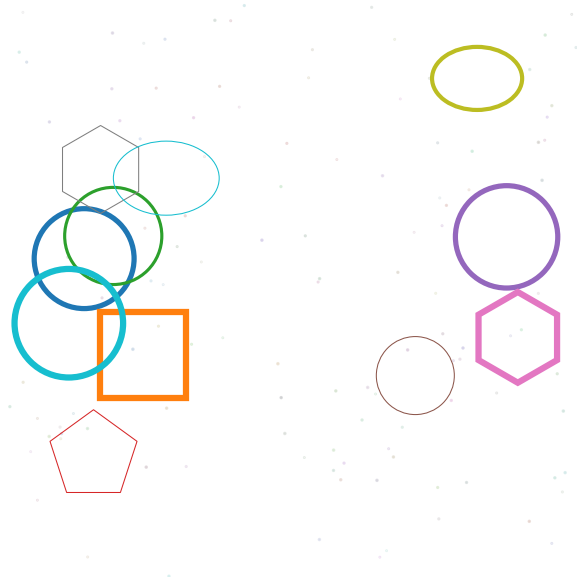[{"shape": "circle", "thickness": 2.5, "radius": 0.43, "center": [0.146, 0.551]}, {"shape": "square", "thickness": 3, "radius": 0.37, "center": [0.248, 0.385]}, {"shape": "circle", "thickness": 1.5, "radius": 0.42, "center": [0.196, 0.591]}, {"shape": "pentagon", "thickness": 0.5, "radius": 0.4, "center": [0.162, 0.21]}, {"shape": "circle", "thickness": 2.5, "radius": 0.44, "center": [0.877, 0.589]}, {"shape": "circle", "thickness": 0.5, "radius": 0.34, "center": [0.719, 0.349]}, {"shape": "hexagon", "thickness": 3, "radius": 0.39, "center": [0.897, 0.415]}, {"shape": "hexagon", "thickness": 0.5, "radius": 0.38, "center": [0.174, 0.706]}, {"shape": "oval", "thickness": 2, "radius": 0.39, "center": [0.826, 0.863]}, {"shape": "oval", "thickness": 0.5, "radius": 0.46, "center": [0.288, 0.691]}, {"shape": "circle", "thickness": 3, "radius": 0.47, "center": [0.119, 0.439]}]